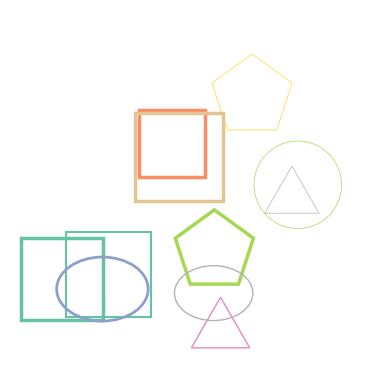[{"shape": "square", "thickness": 2.5, "radius": 0.53, "center": [0.162, 0.276]}, {"shape": "square", "thickness": 1.5, "radius": 0.55, "center": [0.283, 0.286]}, {"shape": "square", "thickness": 2.5, "radius": 0.43, "center": [0.447, 0.627]}, {"shape": "oval", "thickness": 2, "radius": 0.59, "center": [0.266, 0.249]}, {"shape": "triangle", "thickness": 1, "radius": 0.44, "center": [0.573, 0.14]}, {"shape": "pentagon", "thickness": 2.5, "radius": 0.53, "center": [0.557, 0.348]}, {"shape": "circle", "thickness": 0.5, "radius": 0.57, "center": [0.773, 0.52]}, {"shape": "pentagon", "thickness": 0.5, "radius": 0.55, "center": [0.655, 0.751]}, {"shape": "square", "thickness": 2.5, "radius": 0.57, "center": [0.465, 0.593]}, {"shape": "oval", "thickness": 1, "radius": 0.51, "center": [0.555, 0.239]}, {"shape": "triangle", "thickness": 0.5, "radius": 0.41, "center": [0.758, 0.487]}]